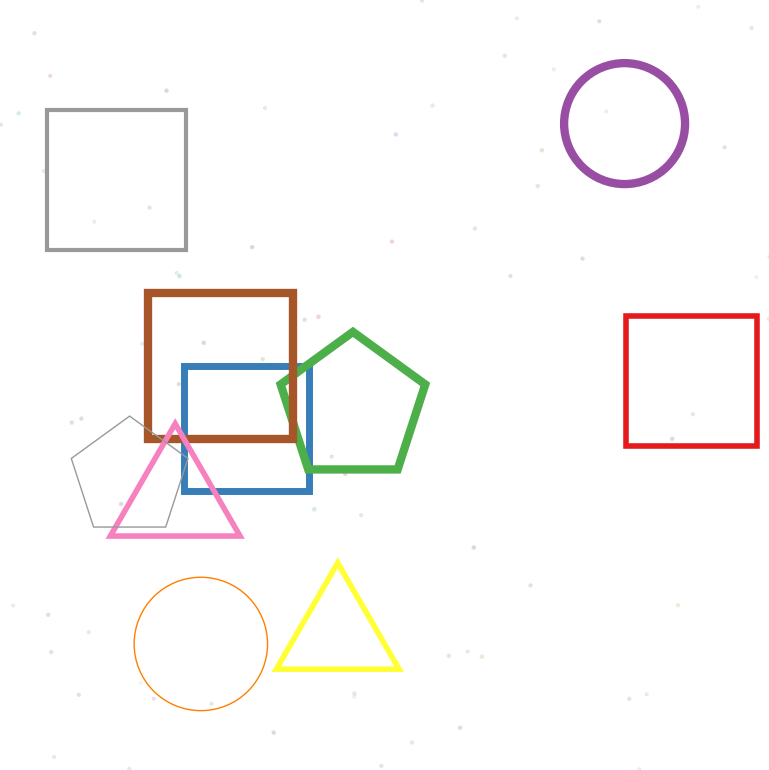[{"shape": "square", "thickness": 2, "radius": 0.42, "center": [0.898, 0.505]}, {"shape": "square", "thickness": 2.5, "radius": 0.41, "center": [0.32, 0.444]}, {"shape": "pentagon", "thickness": 3, "radius": 0.49, "center": [0.458, 0.47]}, {"shape": "circle", "thickness": 3, "radius": 0.39, "center": [0.811, 0.839]}, {"shape": "circle", "thickness": 0.5, "radius": 0.43, "center": [0.261, 0.164]}, {"shape": "triangle", "thickness": 2, "radius": 0.46, "center": [0.439, 0.177]}, {"shape": "square", "thickness": 3, "radius": 0.47, "center": [0.286, 0.524]}, {"shape": "triangle", "thickness": 2, "radius": 0.49, "center": [0.228, 0.352]}, {"shape": "pentagon", "thickness": 0.5, "radius": 0.4, "center": [0.168, 0.38]}, {"shape": "square", "thickness": 1.5, "radius": 0.45, "center": [0.152, 0.766]}]